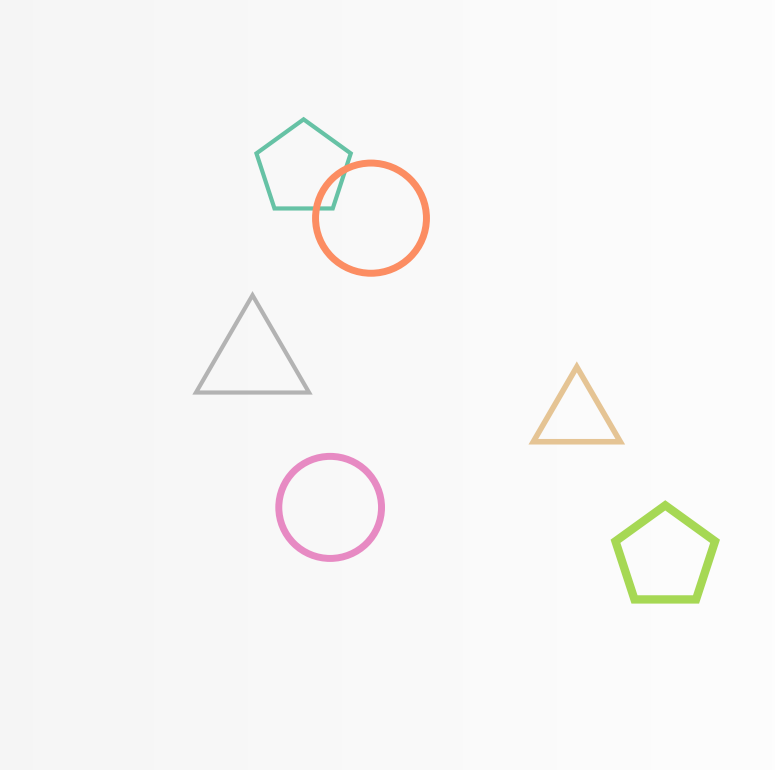[{"shape": "pentagon", "thickness": 1.5, "radius": 0.32, "center": [0.392, 0.781]}, {"shape": "circle", "thickness": 2.5, "radius": 0.36, "center": [0.479, 0.717]}, {"shape": "circle", "thickness": 2.5, "radius": 0.33, "center": [0.426, 0.341]}, {"shape": "pentagon", "thickness": 3, "radius": 0.34, "center": [0.858, 0.276]}, {"shape": "triangle", "thickness": 2, "radius": 0.32, "center": [0.744, 0.459]}, {"shape": "triangle", "thickness": 1.5, "radius": 0.42, "center": [0.326, 0.532]}]